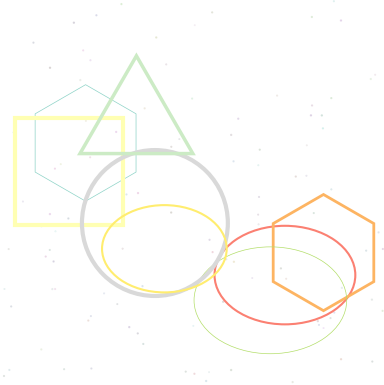[{"shape": "hexagon", "thickness": 0.5, "radius": 0.76, "center": [0.222, 0.629]}, {"shape": "square", "thickness": 3, "radius": 0.7, "center": [0.179, 0.555]}, {"shape": "oval", "thickness": 1.5, "radius": 0.91, "center": [0.74, 0.286]}, {"shape": "hexagon", "thickness": 2, "radius": 0.75, "center": [0.84, 0.344]}, {"shape": "oval", "thickness": 0.5, "radius": 0.99, "center": [0.702, 0.22]}, {"shape": "circle", "thickness": 3, "radius": 0.95, "center": [0.402, 0.421]}, {"shape": "triangle", "thickness": 2.5, "radius": 0.85, "center": [0.354, 0.686]}, {"shape": "oval", "thickness": 1.5, "radius": 0.81, "center": [0.427, 0.354]}]